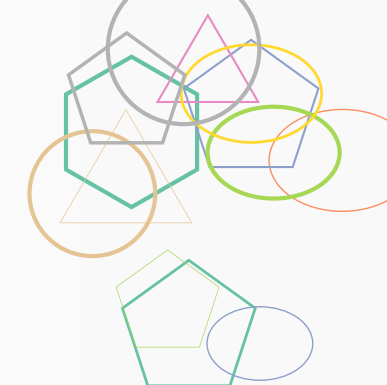[{"shape": "pentagon", "thickness": 2, "radius": 0.9, "center": [0.487, 0.144]}, {"shape": "hexagon", "thickness": 3, "radius": 0.98, "center": [0.339, 0.657]}, {"shape": "oval", "thickness": 1, "radius": 0.94, "center": [0.883, 0.583]}, {"shape": "oval", "thickness": 1, "radius": 0.68, "center": [0.671, 0.108]}, {"shape": "pentagon", "thickness": 1.5, "radius": 0.91, "center": [0.648, 0.714]}, {"shape": "triangle", "thickness": 1.5, "radius": 0.75, "center": [0.536, 0.81]}, {"shape": "oval", "thickness": 3, "radius": 0.85, "center": [0.706, 0.604]}, {"shape": "pentagon", "thickness": 0.5, "radius": 0.7, "center": [0.433, 0.211]}, {"shape": "oval", "thickness": 2, "radius": 0.91, "center": [0.649, 0.757]}, {"shape": "triangle", "thickness": 0.5, "radius": 0.98, "center": [0.325, 0.519]}, {"shape": "circle", "thickness": 3, "radius": 0.81, "center": [0.238, 0.497]}, {"shape": "circle", "thickness": 3, "radius": 0.98, "center": [0.474, 0.873]}, {"shape": "pentagon", "thickness": 2.5, "radius": 0.79, "center": [0.327, 0.757]}]